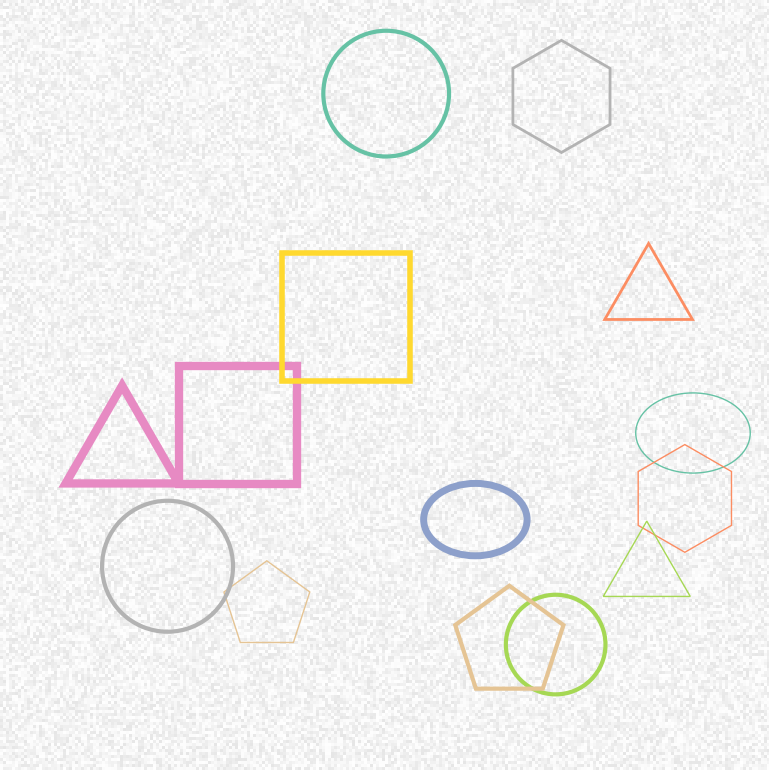[{"shape": "circle", "thickness": 1.5, "radius": 0.41, "center": [0.502, 0.878]}, {"shape": "oval", "thickness": 0.5, "radius": 0.37, "center": [0.9, 0.438]}, {"shape": "hexagon", "thickness": 0.5, "radius": 0.35, "center": [0.889, 0.353]}, {"shape": "triangle", "thickness": 1, "radius": 0.33, "center": [0.842, 0.618]}, {"shape": "oval", "thickness": 2.5, "radius": 0.34, "center": [0.617, 0.325]}, {"shape": "triangle", "thickness": 3, "radius": 0.42, "center": [0.159, 0.415]}, {"shape": "square", "thickness": 3, "radius": 0.38, "center": [0.309, 0.449]}, {"shape": "triangle", "thickness": 0.5, "radius": 0.33, "center": [0.84, 0.258]}, {"shape": "circle", "thickness": 1.5, "radius": 0.32, "center": [0.722, 0.163]}, {"shape": "square", "thickness": 2, "radius": 0.42, "center": [0.449, 0.588]}, {"shape": "pentagon", "thickness": 0.5, "radius": 0.29, "center": [0.347, 0.213]}, {"shape": "pentagon", "thickness": 1.5, "radius": 0.37, "center": [0.661, 0.165]}, {"shape": "hexagon", "thickness": 1, "radius": 0.36, "center": [0.729, 0.875]}, {"shape": "circle", "thickness": 1.5, "radius": 0.43, "center": [0.218, 0.265]}]